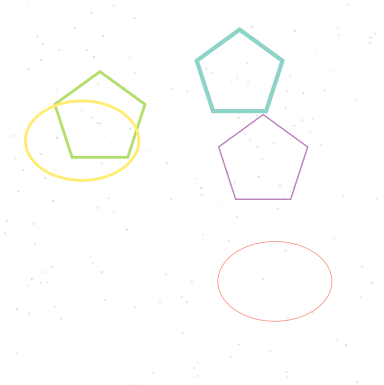[{"shape": "pentagon", "thickness": 3, "radius": 0.59, "center": [0.622, 0.806]}, {"shape": "oval", "thickness": 0.5, "radius": 0.74, "center": [0.714, 0.269]}, {"shape": "pentagon", "thickness": 2, "radius": 0.62, "center": [0.26, 0.691]}, {"shape": "pentagon", "thickness": 1, "radius": 0.61, "center": [0.684, 0.581]}, {"shape": "oval", "thickness": 2, "radius": 0.74, "center": [0.213, 0.635]}]